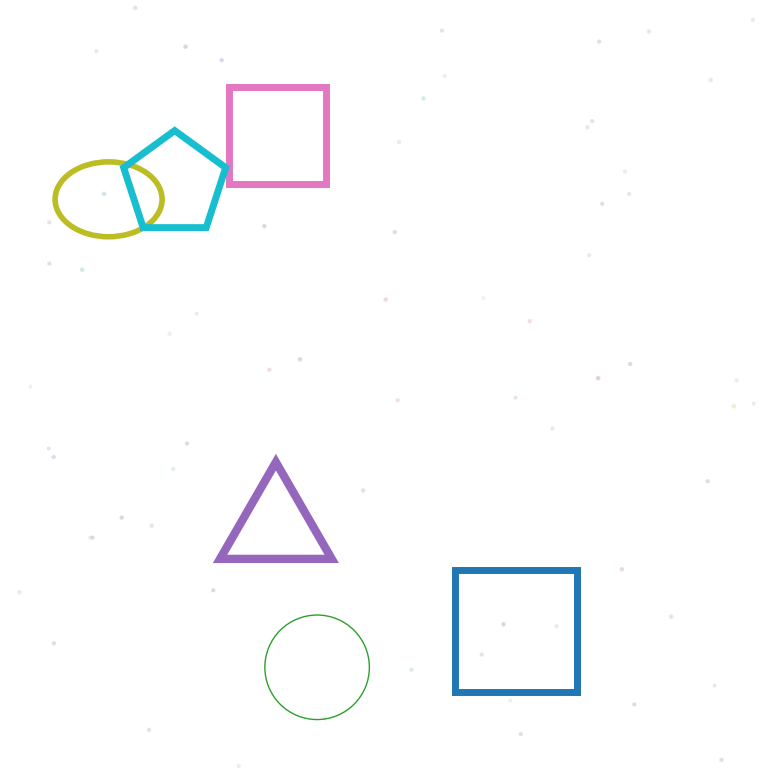[{"shape": "square", "thickness": 2.5, "radius": 0.4, "center": [0.671, 0.181]}, {"shape": "circle", "thickness": 0.5, "radius": 0.34, "center": [0.412, 0.133]}, {"shape": "triangle", "thickness": 3, "radius": 0.42, "center": [0.358, 0.316]}, {"shape": "square", "thickness": 2.5, "radius": 0.31, "center": [0.36, 0.824]}, {"shape": "oval", "thickness": 2, "radius": 0.35, "center": [0.141, 0.741]}, {"shape": "pentagon", "thickness": 2.5, "radius": 0.35, "center": [0.227, 0.761]}]